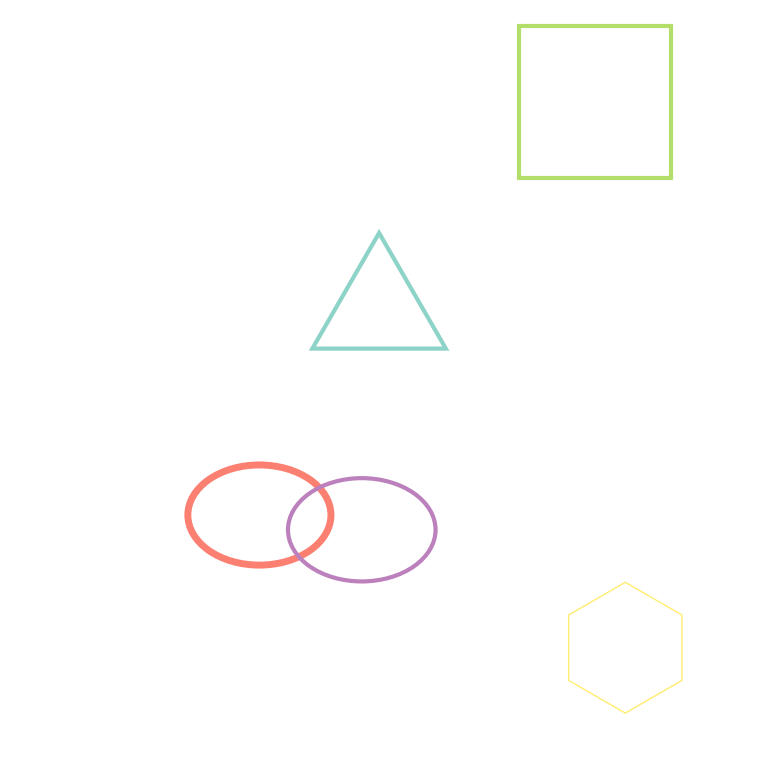[{"shape": "triangle", "thickness": 1.5, "radius": 0.5, "center": [0.492, 0.597]}, {"shape": "oval", "thickness": 2.5, "radius": 0.46, "center": [0.337, 0.331]}, {"shape": "square", "thickness": 1.5, "radius": 0.49, "center": [0.773, 0.867]}, {"shape": "oval", "thickness": 1.5, "radius": 0.48, "center": [0.47, 0.312]}, {"shape": "hexagon", "thickness": 0.5, "radius": 0.42, "center": [0.812, 0.159]}]